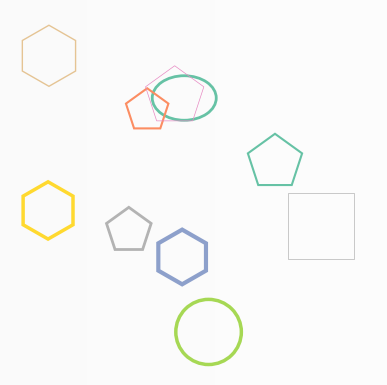[{"shape": "pentagon", "thickness": 1.5, "radius": 0.37, "center": [0.71, 0.579]}, {"shape": "oval", "thickness": 2, "radius": 0.41, "center": [0.475, 0.745]}, {"shape": "pentagon", "thickness": 1.5, "radius": 0.29, "center": [0.38, 0.713]}, {"shape": "hexagon", "thickness": 3, "radius": 0.35, "center": [0.47, 0.333]}, {"shape": "pentagon", "thickness": 0.5, "radius": 0.4, "center": [0.451, 0.75]}, {"shape": "circle", "thickness": 2.5, "radius": 0.42, "center": [0.538, 0.138]}, {"shape": "hexagon", "thickness": 2.5, "radius": 0.37, "center": [0.124, 0.453]}, {"shape": "hexagon", "thickness": 1, "radius": 0.4, "center": [0.126, 0.855]}, {"shape": "pentagon", "thickness": 2, "radius": 0.3, "center": [0.332, 0.401]}, {"shape": "square", "thickness": 0.5, "radius": 0.43, "center": [0.829, 0.412]}]